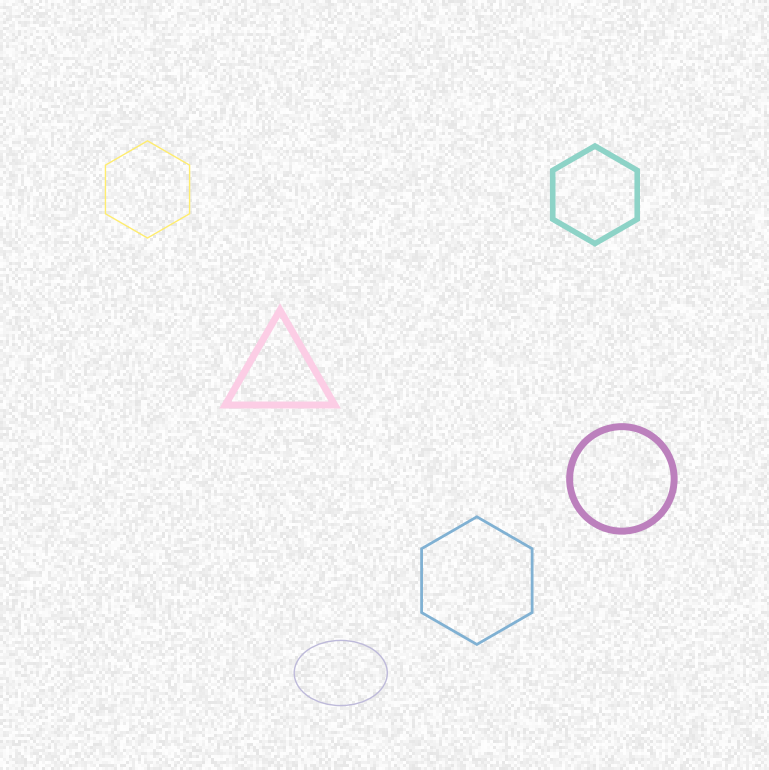[{"shape": "hexagon", "thickness": 2, "radius": 0.32, "center": [0.773, 0.747]}, {"shape": "oval", "thickness": 0.5, "radius": 0.3, "center": [0.443, 0.126]}, {"shape": "hexagon", "thickness": 1, "radius": 0.41, "center": [0.619, 0.246]}, {"shape": "triangle", "thickness": 2.5, "radius": 0.41, "center": [0.364, 0.515]}, {"shape": "circle", "thickness": 2.5, "radius": 0.34, "center": [0.808, 0.378]}, {"shape": "hexagon", "thickness": 0.5, "radius": 0.32, "center": [0.192, 0.754]}]